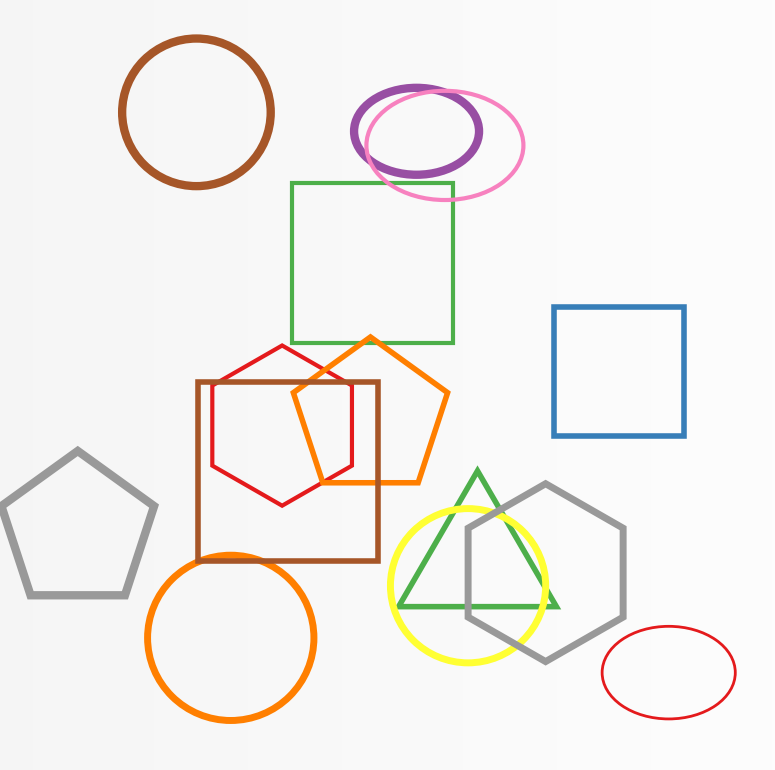[{"shape": "oval", "thickness": 1, "radius": 0.43, "center": [0.863, 0.126]}, {"shape": "hexagon", "thickness": 1.5, "radius": 0.52, "center": [0.364, 0.447]}, {"shape": "square", "thickness": 2, "radius": 0.42, "center": [0.799, 0.517]}, {"shape": "square", "thickness": 1.5, "radius": 0.52, "center": [0.48, 0.659]}, {"shape": "triangle", "thickness": 2, "radius": 0.59, "center": [0.616, 0.271]}, {"shape": "oval", "thickness": 3, "radius": 0.4, "center": [0.537, 0.829]}, {"shape": "circle", "thickness": 2.5, "radius": 0.54, "center": [0.298, 0.172]}, {"shape": "pentagon", "thickness": 2, "radius": 0.52, "center": [0.478, 0.458]}, {"shape": "circle", "thickness": 2.5, "radius": 0.5, "center": [0.604, 0.239]}, {"shape": "square", "thickness": 2, "radius": 0.58, "center": [0.372, 0.388]}, {"shape": "circle", "thickness": 3, "radius": 0.48, "center": [0.253, 0.854]}, {"shape": "oval", "thickness": 1.5, "radius": 0.51, "center": [0.574, 0.811]}, {"shape": "hexagon", "thickness": 2.5, "radius": 0.58, "center": [0.704, 0.256]}, {"shape": "pentagon", "thickness": 3, "radius": 0.52, "center": [0.1, 0.311]}]